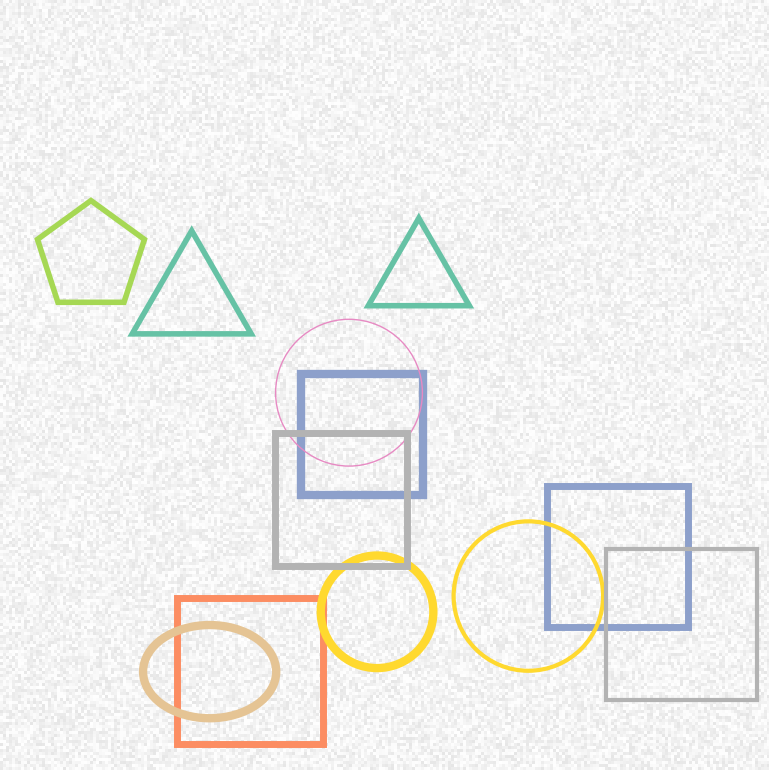[{"shape": "triangle", "thickness": 2, "radius": 0.45, "center": [0.249, 0.611]}, {"shape": "triangle", "thickness": 2, "radius": 0.38, "center": [0.544, 0.641]}, {"shape": "square", "thickness": 2.5, "radius": 0.47, "center": [0.325, 0.129]}, {"shape": "square", "thickness": 3, "radius": 0.39, "center": [0.47, 0.435]}, {"shape": "square", "thickness": 2.5, "radius": 0.46, "center": [0.802, 0.277]}, {"shape": "circle", "thickness": 0.5, "radius": 0.48, "center": [0.453, 0.49]}, {"shape": "pentagon", "thickness": 2, "radius": 0.37, "center": [0.118, 0.666]}, {"shape": "circle", "thickness": 3, "radius": 0.37, "center": [0.49, 0.205]}, {"shape": "circle", "thickness": 1.5, "radius": 0.49, "center": [0.686, 0.226]}, {"shape": "oval", "thickness": 3, "radius": 0.43, "center": [0.272, 0.128]}, {"shape": "square", "thickness": 1.5, "radius": 0.49, "center": [0.886, 0.19]}, {"shape": "square", "thickness": 2.5, "radius": 0.43, "center": [0.443, 0.351]}]